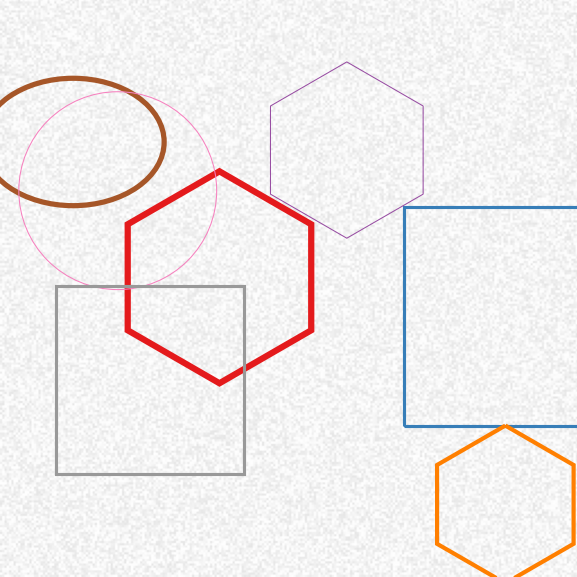[{"shape": "hexagon", "thickness": 3, "radius": 0.92, "center": [0.38, 0.519]}, {"shape": "square", "thickness": 1.5, "radius": 0.95, "center": [0.889, 0.451]}, {"shape": "hexagon", "thickness": 0.5, "radius": 0.76, "center": [0.601, 0.739]}, {"shape": "hexagon", "thickness": 2, "radius": 0.68, "center": [0.875, 0.126]}, {"shape": "oval", "thickness": 2.5, "radius": 0.79, "center": [0.127, 0.753]}, {"shape": "circle", "thickness": 0.5, "radius": 0.86, "center": [0.204, 0.669]}, {"shape": "square", "thickness": 1.5, "radius": 0.81, "center": [0.26, 0.341]}]